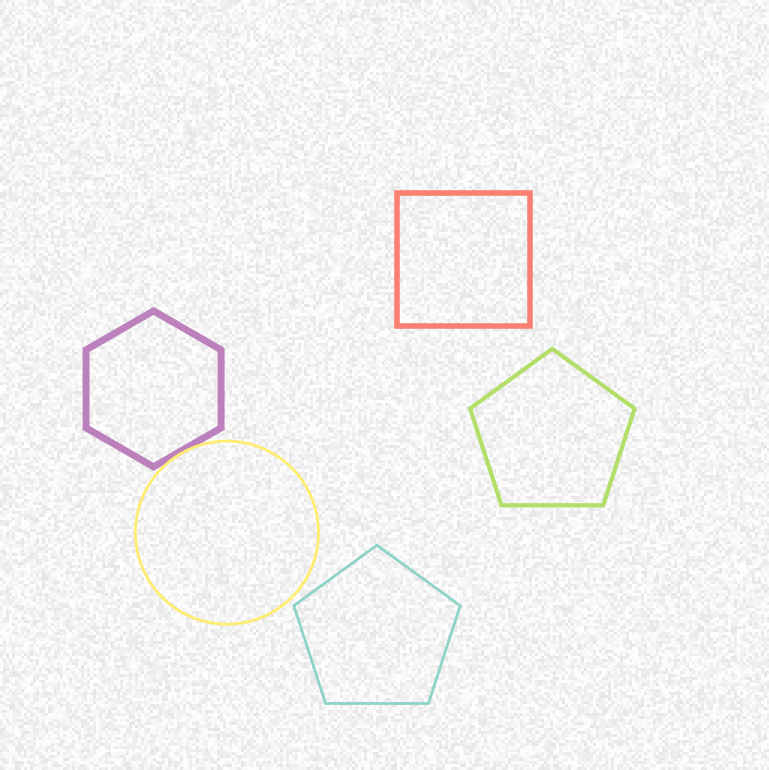[{"shape": "pentagon", "thickness": 1, "radius": 0.57, "center": [0.49, 0.178]}, {"shape": "square", "thickness": 2, "radius": 0.43, "center": [0.602, 0.663]}, {"shape": "pentagon", "thickness": 1.5, "radius": 0.56, "center": [0.717, 0.435]}, {"shape": "hexagon", "thickness": 2.5, "radius": 0.51, "center": [0.199, 0.495]}, {"shape": "circle", "thickness": 1, "radius": 0.59, "center": [0.295, 0.308]}]